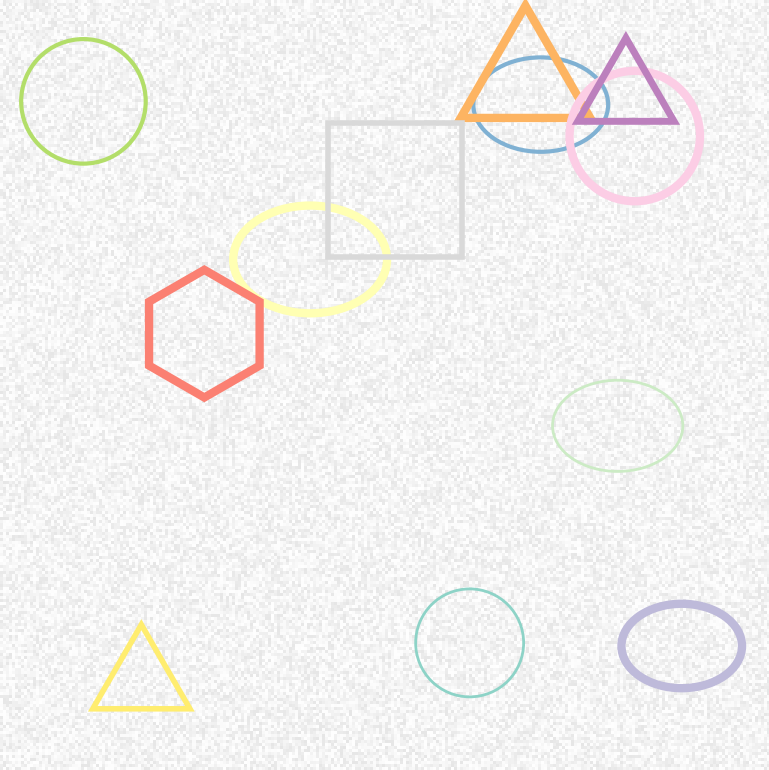[{"shape": "circle", "thickness": 1, "radius": 0.35, "center": [0.61, 0.165]}, {"shape": "oval", "thickness": 3, "radius": 0.5, "center": [0.403, 0.663]}, {"shape": "oval", "thickness": 3, "radius": 0.39, "center": [0.885, 0.161]}, {"shape": "hexagon", "thickness": 3, "radius": 0.41, "center": [0.265, 0.567]}, {"shape": "oval", "thickness": 1.5, "radius": 0.44, "center": [0.702, 0.864]}, {"shape": "triangle", "thickness": 3, "radius": 0.49, "center": [0.682, 0.895]}, {"shape": "circle", "thickness": 1.5, "radius": 0.4, "center": [0.108, 0.868]}, {"shape": "circle", "thickness": 3, "radius": 0.42, "center": [0.824, 0.823]}, {"shape": "square", "thickness": 2, "radius": 0.43, "center": [0.513, 0.753]}, {"shape": "triangle", "thickness": 2.5, "radius": 0.36, "center": [0.813, 0.879]}, {"shape": "oval", "thickness": 1, "radius": 0.42, "center": [0.802, 0.447]}, {"shape": "triangle", "thickness": 2, "radius": 0.36, "center": [0.184, 0.116]}]